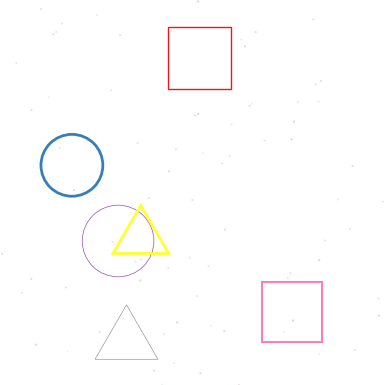[{"shape": "square", "thickness": 1, "radius": 0.41, "center": [0.518, 0.849]}, {"shape": "circle", "thickness": 2, "radius": 0.4, "center": [0.187, 0.571]}, {"shape": "circle", "thickness": 0.5, "radius": 0.47, "center": [0.307, 0.374]}, {"shape": "triangle", "thickness": 2, "radius": 0.42, "center": [0.366, 0.383]}, {"shape": "square", "thickness": 1.5, "radius": 0.39, "center": [0.759, 0.19]}, {"shape": "triangle", "thickness": 0.5, "radius": 0.47, "center": [0.329, 0.114]}]